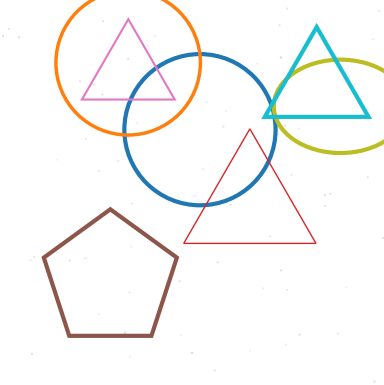[{"shape": "circle", "thickness": 3, "radius": 0.98, "center": [0.519, 0.663]}, {"shape": "circle", "thickness": 2.5, "radius": 0.94, "center": [0.333, 0.837]}, {"shape": "triangle", "thickness": 1, "radius": 0.99, "center": [0.649, 0.467]}, {"shape": "pentagon", "thickness": 3, "radius": 0.91, "center": [0.287, 0.275]}, {"shape": "triangle", "thickness": 1.5, "radius": 0.7, "center": [0.333, 0.811]}, {"shape": "oval", "thickness": 3, "radius": 0.87, "center": [0.884, 0.724]}, {"shape": "triangle", "thickness": 3, "radius": 0.78, "center": [0.823, 0.774]}]